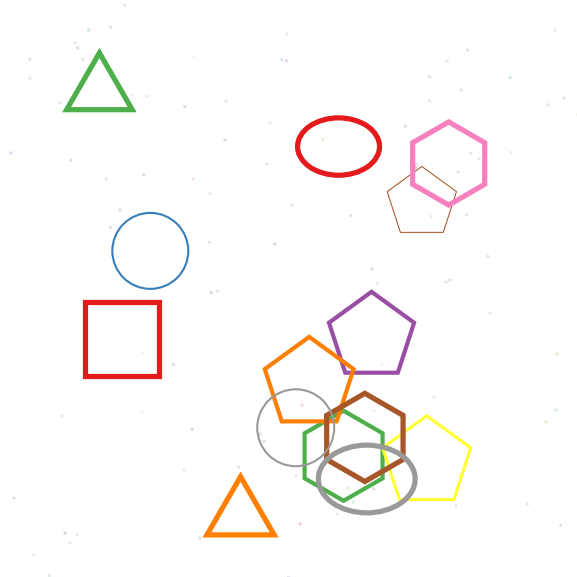[{"shape": "oval", "thickness": 2.5, "radius": 0.35, "center": [0.586, 0.745]}, {"shape": "square", "thickness": 2.5, "radius": 0.32, "center": [0.211, 0.412]}, {"shape": "circle", "thickness": 1, "radius": 0.33, "center": [0.26, 0.565]}, {"shape": "triangle", "thickness": 2.5, "radius": 0.33, "center": [0.172, 0.842]}, {"shape": "hexagon", "thickness": 2, "radius": 0.39, "center": [0.595, 0.21]}, {"shape": "pentagon", "thickness": 2, "radius": 0.39, "center": [0.643, 0.416]}, {"shape": "triangle", "thickness": 2.5, "radius": 0.34, "center": [0.417, 0.107]}, {"shape": "pentagon", "thickness": 2, "radius": 0.4, "center": [0.535, 0.335]}, {"shape": "pentagon", "thickness": 1.5, "radius": 0.4, "center": [0.739, 0.199]}, {"shape": "hexagon", "thickness": 2.5, "radius": 0.38, "center": [0.632, 0.242]}, {"shape": "pentagon", "thickness": 0.5, "radius": 0.32, "center": [0.73, 0.648]}, {"shape": "hexagon", "thickness": 2.5, "radius": 0.36, "center": [0.777, 0.716]}, {"shape": "oval", "thickness": 2.5, "radius": 0.42, "center": [0.635, 0.17]}, {"shape": "circle", "thickness": 1, "radius": 0.33, "center": [0.512, 0.258]}]